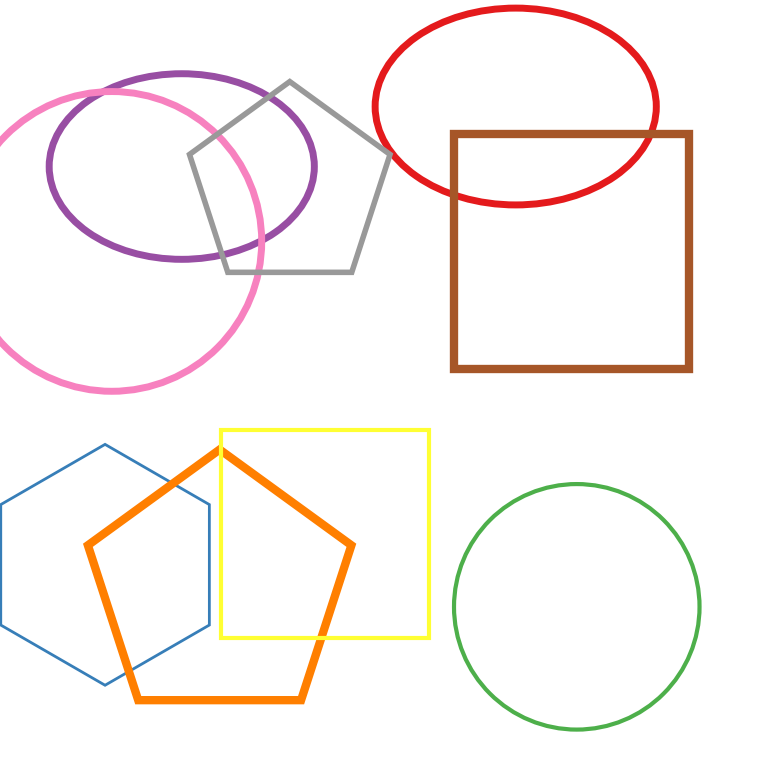[{"shape": "oval", "thickness": 2.5, "radius": 0.91, "center": [0.67, 0.862]}, {"shape": "hexagon", "thickness": 1, "radius": 0.78, "center": [0.136, 0.266]}, {"shape": "circle", "thickness": 1.5, "radius": 0.8, "center": [0.749, 0.212]}, {"shape": "oval", "thickness": 2.5, "radius": 0.86, "center": [0.236, 0.784]}, {"shape": "pentagon", "thickness": 3, "radius": 0.9, "center": [0.285, 0.236]}, {"shape": "square", "thickness": 1.5, "radius": 0.68, "center": [0.422, 0.307]}, {"shape": "square", "thickness": 3, "radius": 0.76, "center": [0.742, 0.674]}, {"shape": "circle", "thickness": 2.5, "radius": 0.97, "center": [0.145, 0.686]}, {"shape": "pentagon", "thickness": 2, "radius": 0.68, "center": [0.376, 0.757]}]